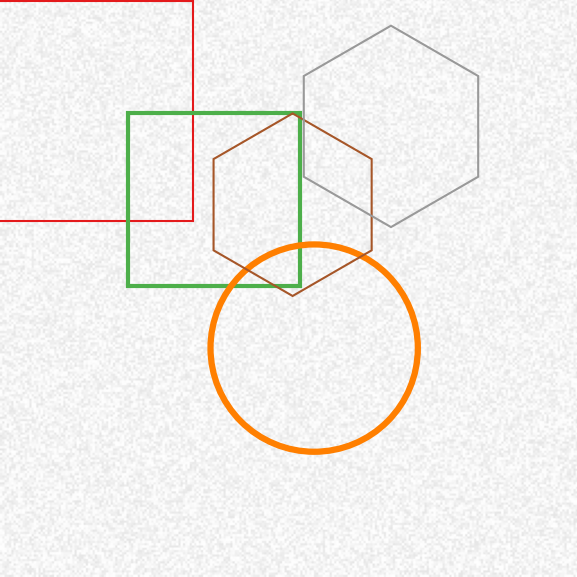[{"shape": "square", "thickness": 1, "radius": 0.95, "center": [0.143, 0.807]}, {"shape": "square", "thickness": 2, "radius": 0.75, "center": [0.371, 0.654]}, {"shape": "circle", "thickness": 3, "radius": 0.9, "center": [0.544, 0.396]}, {"shape": "hexagon", "thickness": 1, "radius": 0.79, "center": [0.507, 0.645]}, {"shape": "hexagon", "thickness": 1, "radius": 0.87, "center": [0.677, 0.78]}]